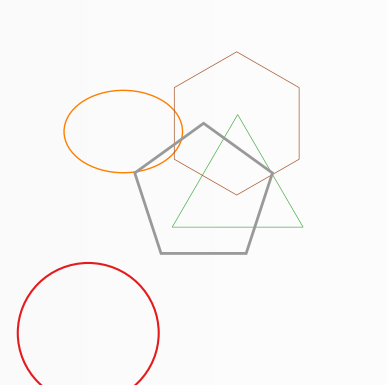[{"shape": "circle", "thickness": 1.5, "radius": 0.91, "center": [0.228, 0.135]}, {"shape": "triangle", "thickness": 0.5, "radius": 0.98, "center": [0.613, 0.508]}, {"shape": "oval", "thickness": 1, "radius": 0.76, "center": [0.318, 0.658]}, {"shape": "hexagon", "thickness": 0.5, "radius": 0.93, "center": [0.611, 0.679]}, {"shape": "pentagon", "thickness": 2, "radius": 0.93, "center": [0.525, 0.493]}]